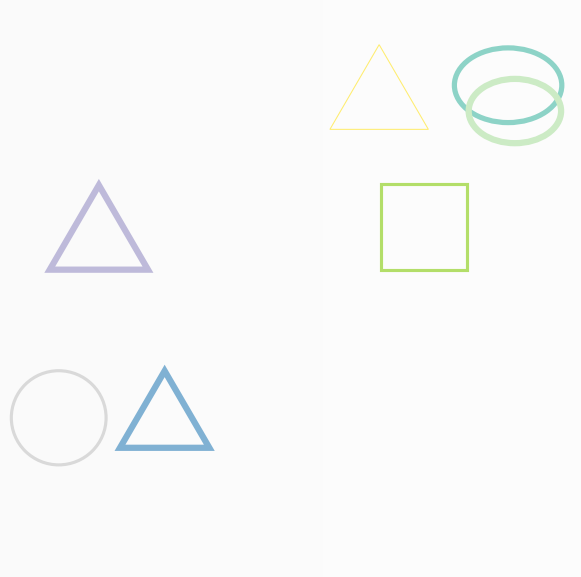[{"shape": "oval", "thickness": 2.5, "radius": 0.46, "center": [0.874, 0.852]}, {"shape": "triangle", "thickness": 3, "radius": 0.49, "center": [0.17, 0.581]}, {"shape": "triangle", "thickness": 3, "radius": 0.44, "center": [0.283, 0.268]}, {"shape": "square", "thickness": 1.5, "radius": 0.37, "center": [0.73, 0.606]}, {"shape": "circle", "thickness": 1.5, "radius": 0.41, "center": [0.101, 0.276]}, {"shape": "oval", "thickness": 3, "radius": 0.4, "center": [0.886, 0.807]}, {"shape": "triangle", "thickness": 0.5, "radius": 0.49, "center": [0.652, 0.824]}]